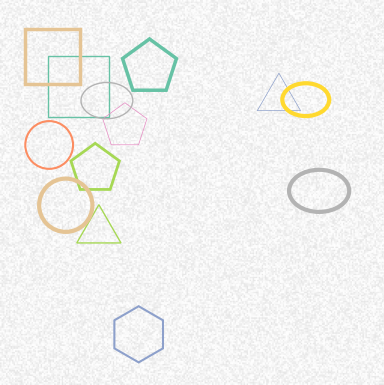[{"shape": "pentagon", "thickness": 2.5, "radius": 0.37, "center": [0.388, 0.825]}, {"shape": "square", "thickness": 1, "radius": 0.4, "center": [0.204, 0.775]}, {"shape": "circle", "thickness": 1.5, "radius": 0.31, "center": [0.128, 0.623]}, {"shape": "triangle", "thickness": 0.5, "radius": 0.32, "center": [0.724, 0.745]}, {"shape": "hexagon", "thickness": 1.5, "radius": 0.36, "center": [0.36, 0.132]}, {"shape": "pentagon", "thickness": 0.5, "radius": 0.3, "center": [0.324, 0.673]}, {"shape": "triangle", "thickness": 1, "radius": 0.33, "center": [0.257, 0.402]}, {"shape": "pentagon", "thickness": 2, "radius": 0.33, "center": [0.247, 0.562]}, {"shape": "oval", "thickness": 3, "radius": 0.3, "center": [0.794, 0.741]}, {"shape": "circle", "thickness": 3, "radius": 0.35, "center": [0.171, 0.467]}, {"shape": "square", "thickness": 2.5, "radius": 0.36, "center": [0.136, 0.854]}, {"shape": "oval", "thickness": 1, "radius": 0.34, "center": [0.278, 0.739]}, {"shape": "oval", "thickness": 3, "radius": 0.39, "center": [0.829, 0.504]}]